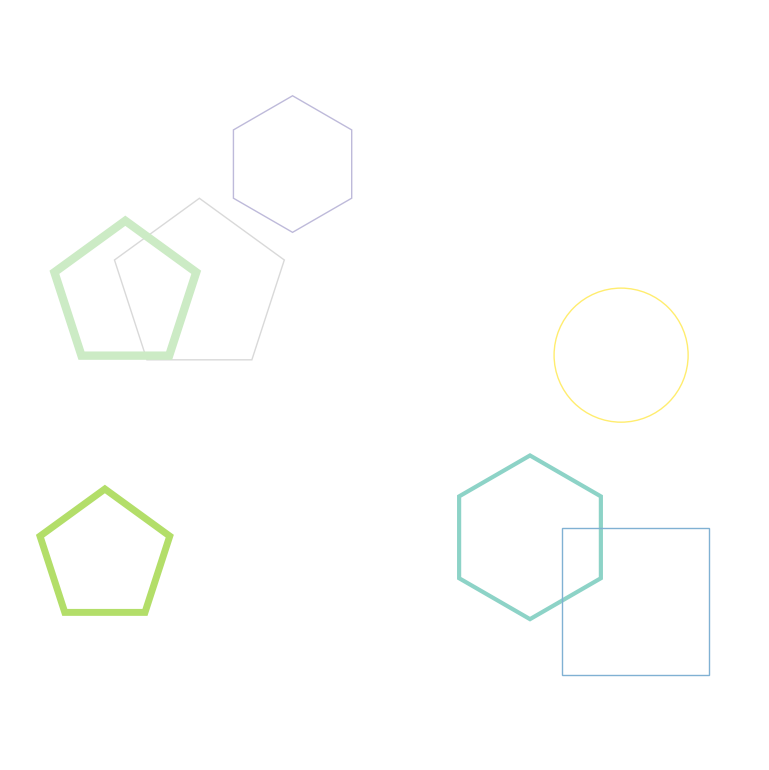[{"shape": "hexagon", "thickness": 1.5, "radius": 0.53, "center": [0.688, 0.302]}, {"shape": "hexagon", "thickness": 0.5, "radius": 0.44, "center": [0.38, 0.787]}, {"shape": "square", "thickness": 0.5, "radius": 0.48, "center": [0.825, 0.219]}, {"shape": "pentagon", "thickness": 2.5, "radius": 0.44, "center": [0.136, 0.276]}, {"shape": "pentagon", "thickness": 0.5, "radius": 0.58, "center": [0.259, 0.627]}, {"shape": "pentagon", "thickness": 3, "radius": 0.48, "center": [0.163, 0.616]}, {"shape": "circle", "thickness": 0.5, "radius": 0.44, "center": [0.807, 0.539]}]